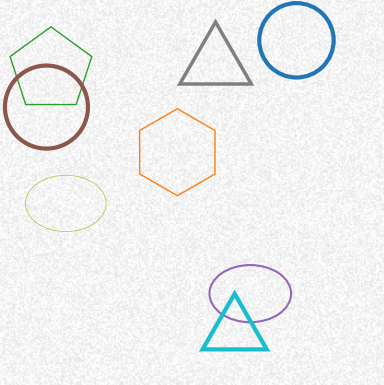[{"shape": "circle", "thickness": 3, "radius": 0.48, "center": [0.77, 0.895]}, {"shape": "hexagon", "thickness": 1, "radius": 0.56, "center": [0.461, 0.605]}, {"shape": "pentagon", "thickness": 1, "radius": 0.56, "center": [0.132, 0.819]}, {"shape": "oval", "thickness": 1.5, "radius": 0.53, "center": [0.65, 0.237]}, {"shape": "circle", "thickness": 3, "radius": 0.54, "center": [0.121, 0.722]}, {"shape": "triangle", "thickness": 2.5, "radius": 0.54, "center": [0.56, 0.835]}, {"shape": "oval", "thickness": 0.5, "radius": 0.52, "center": [0.171, 0.472]}, {"shape": "triangle", "thickness": 3, "radius": 0.48, "center": [0.609, 0.141]}]